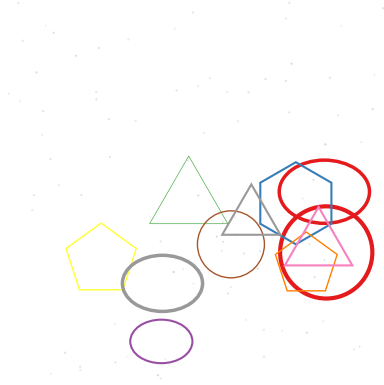[{"shape": "oval", "thickness": 2.5, "radius": 0.59, "center": [0.843, 0.502]}, {"shape": "circle", "thickness": 3, "radius": 0.6, "center": [0.847, 0.344]}, {"shape": "hexagon", "thickness": 1.5, "radius": 0.53, "center": [0.768, 0.472]}, {"shape": "triangle", "thickness": 0.5, "radius": 0.59, "center": [0.49, 0.478]}, {"shape": "oval", "thickness": 1.5, "radius": 0.4, "center": [0.419, 0.113]}, {"shape": "pentagon", "thickness": 1, "radius": 0.42, "center": [0.796, 0.313]}, {"shape": "pentagon", "thickness": 1, "radius": 0.48, "center": [0.263, 0.325]}, {"shape": "circle", "thickness": 1, "radius": 0.43, "center": [0.6, 0.365]}, {"shape": "triangle", "thickness": 1.5, "radius": 0.51, "center": [0.827, 0.361]}, {"shape": "oval", "thickness": 2.5, "radius": 0.52, "center": [0.422, 0.264]}, {"shape": "triangle", "thickness": 1.5, "radius": 0.44, "center": [0.653, 0.434]}]